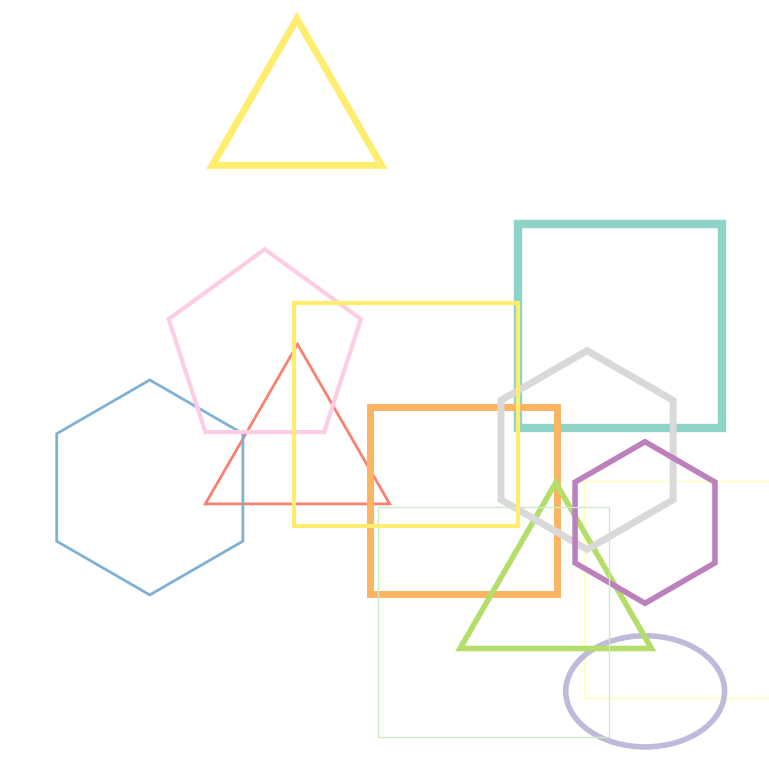[{"shape": "square", "thickness": 3, "radius": 0.66, "center": [0.806, 0.576]}, {"shape": "square", "thickness": 0.5, "radius": 0.7, "center": [0.899, 0.234]}, {"shape": "oval", "thickness": 2, "radius": 0.52, "center": [0.838, 0.102]}, {"shape": "triangle", "thickness": 1, "radius": 0.69, "center": [0.386, 0.415]}, {"shape": "hexagon", "thickness": 1, "radius": 0.7, "center": [0.195, 0.367]}, {"shape": "square", "thickness": 2.5, "radius": 0.61, "center": [0.602, 0.35]}, {"shape": "triangle", "thickness": 2, "radius": 0.72, "center": [0.722, 0.23]}, {"shape": "pentagon", "thickness": 1.5, "radius": 0.66, "center": [0.344, 0.545]}, {"shape": "hexagon", "thickness": 2.5, "radius": 0.65, "center": [0.762, 0.416]}, {"shape": "hexagon", "thickness": 2, "radius": 0.52, "center": [0.838, 0.321]}, {"shape": "square", "thickness": 0.5, "radius": 0.75, "center": [0.641, 0.192]}, {"shape": "square", "thickness": 1.5, "radius": 0.72, "center": [0.527, 0.462]}, {"shape": "triangle", "thickness": 2.5, "radius": 0.63, "center": [0.386, 0.849]}]